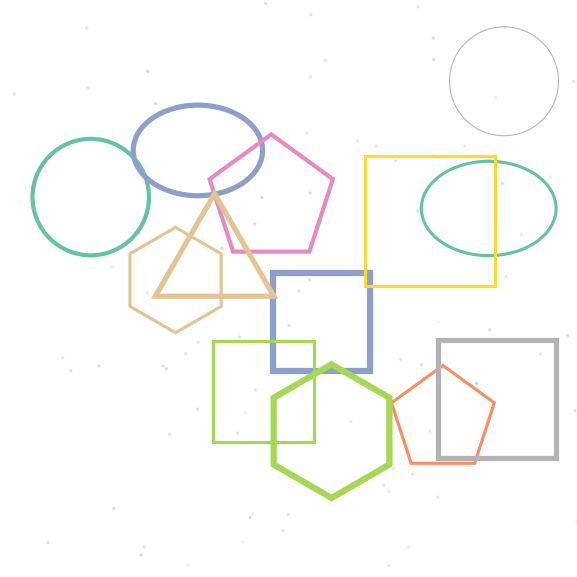[{"shape": "oval", "thickness": 1.5, "radius": 0.58, "center": [0.846, 0.638]}, {"shape": "circle", "thickness": 2, "radius": 0.5, "center": [0.157, 0.658]}, {"shape": "pentagon", "thickness": 1.5, "radius": 0.47, "center": [0.767, 0.273]}, {"shape": "square", "thickness": 3, "radius": 0.42, "center": [0.557, 0.442]}, {"shape": "oval", "thickness": 2.5, "radius": 0.56, "center": [0.343, 0.739]}, {"shape": "pentagon", "thickness": 2, "radius": 0.56, "center": [0.47, 0.654]}, {"shape": "hexagon", "thickness": 3, "radius": 0.58, "center": [0.574, 0.253]}, {"shape": "square", "thickness": 1.5, "radius": 0.44, "center": [0.456, 0.321]}, {"shape": "square", "thickness": 1.5, "radius": 0.56, "center": [0.744, 0.616]}, {"shape": "hexagon", "thickness": 1.5, "radius": 0.46, "center": [0.304, 0.514]}, {"shape": "triangle", "thickness": 2.5, "radius": 0.59, "center": [0.372, 0.545]}, {"shape": "square", "thickness": 2.5, "radius": 0.51, "center": [0.861, 0.309]}, {"shape": "circle", "thickness": 0.5, "radius": 0.47, "center": [0.873, 0.858]}]